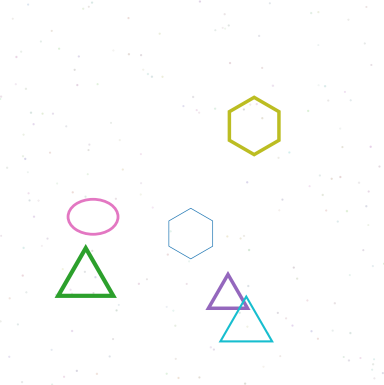[{"shape": "hexagon", "thickness": 0.5, "radius": 0.33, "center": [0.496, 0.393]}, {"shape": "triangle", "thickness": 3, "radius": 0.41, "center": [0.223, 0.273]}, {"shape": "triangle", "thickness": 2.5, "radius": 0.29, "center": [0.592, 0.229]}, {"shape": "oval", "thickness": 2, "radius": 0.32, "center": [0.242, 0.437]}, {"shape": "hexagon", "thickness": 2.5, "radius": 0.37, "center": [0.66, 0.673]}, {"shape": "triangle", "thickness": 1.5, "radius": 0.39, "center": [0.64, 0.152]}]